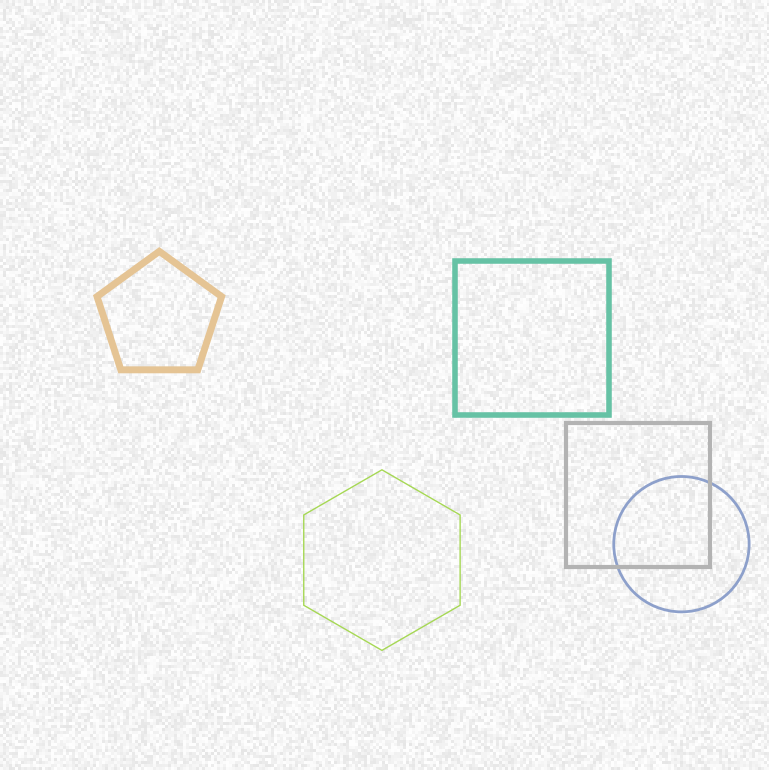[{"shape": "square", "thickness": 2, "radius": 0.5, "center": [0.691, 0.561]}, {"shape": "circle", "thickness": 1, "radius": 0.44, "center": [0.885, 0.293]}, {"shape": "hexagon", "thickness": 0.5, "radius": 0.59, "center": [0.496, 0.273]}, {"shape": "pentagon", "thickness": 2.5, "radius": 0.43, "center": [0.207, 0.589]}, {"shape": "square", "thickness": 1.5, "radius": 0.47, "center": [0.828, 0.357]}]